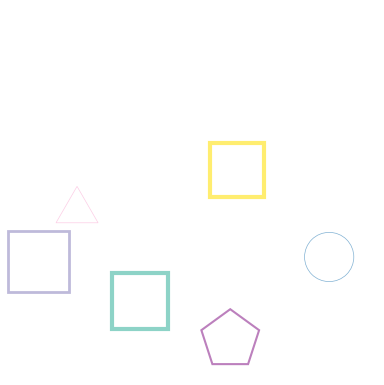[{"shape": "square", "thickness": 3, "radius": 0.36, "center": [0.365, 0.217]}, {"shape": "square", "thickness": 2, "radius": 0.4, "center": [0.1, 0.321]}, {"shape": "circle", "thickness": 0.5, "radius": 0.32, "center": [0.855, 0.333]}, {"shape": "triangle", "thickness": 0.5, "radius": 0.32, "center": [0.2, 0.453]}, {"shape": "pentagon", "thickness": 1.5, "radius": 0.39, "center": [0.598, 0.118]}, {"shape": "square", "thickness": 3, "radius": 0.35, "center": [0.616, 0.557]}]